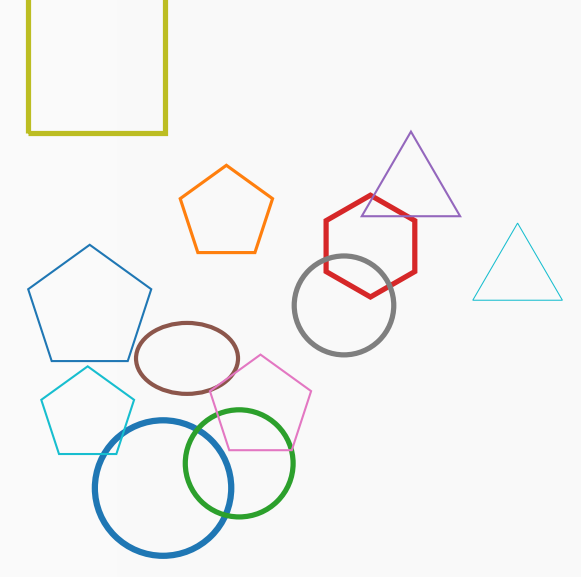[{"shape": "circle", "thickness": 3, "radius": 0.59, "center": [0.281, 0.154]}, {"shape": "pentagon", "thickness": 1, "radius": 0.56, "center": [0.154, 0.464]}, {"shape": "pentagon", "thickness": 1.5, "radius": 0.42, "center": [0.389, 0.629]}, {"shape": "circle", "thickness": 2.5, "radius": 0.46, "center": [0.412, 0.197]}, {"shape": "hexagon", "thickness": 2.5, "radius": 0.44, "center": [0.637, 0.573]}, {"shape": "triangle", "thickness": 1, "radius": 0.49, "center": [0.707, 0.674]}, {"shape": "oval", "thickness": 2, "radius": 0.44, "center": [0.322, 0.379]}, {"shape": "pentagon", "thickness": 1, "radius": 0.46, "center": [0.448, 0.294]}, {"shape": "circle", "thickness": 2.5, "radius": 0.43, "center": [0.592, 0.47]}, {"shape": "square", "thickness": 2.5, "radius": 0.59, "center": [0.166, 0.886]}, {"shape": "pentagon", "thickness": 1, "radius": 0.42, "center": [0.151, 0.281]}, {"shape": "triangle", "thickness": 0.5, "radius": 0.45, "center": [0.89, 0.524]}]